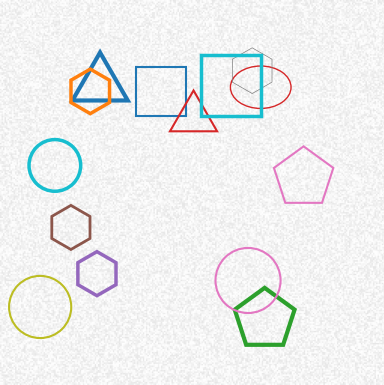[{"shape": "square", "thickness": 1.5, "radius": 0.32, "center": [0.419, 0.762]}, {"shape": "triangle", "thickness": 3, "radius": 0.42, "center": [0.26, 0.781]}, {"shape": "hexagon", "thickness": 2.5, "radius": 0.29, "center": [0.234, 0.763]}, {"shape": "pentagon", "thickness": 3, "radius": 0.41, "center": [0.687, 0.171]}, {"shape": "triangle", "thickness": 1.5, "radius": 0.35, "center": [0.503, 0.694]}, {"shape": "oval", "thickness": 1, "radius": 0.39, "center": [0.677, 0.773]}, {"shape": "hexagon", "thickness": 2.5, "radius": 0.29, "center": [0.252, 0.289]}, {"shape": "hexagon", "thickness": 2, "radius": 0.29, "center": [0.184, 0.409]}, {"shape": "pentagon", "thickness": 1.5, "radius": 0.41, "center": [0.789, 0.539]}, {"shape": "circle", "thickness": 1.5, "radius": 0.42, "center": [0.644, 0.271]}, {"shape": "hexagon", "thickness": 0.5, "radius": 0.3, "center": [0.655, 0.816]}, {"shape": "circle", "thickness": 1.5, "radius": 0.4, "center": [0.104, 0.203]}, {"shape": "square", "thickness": 2.5, "radius": 0.39, "center": [0.6, 0.778]}, {"shape": "circle", "thickness": 2.5, "radius": 0.34, "center": [0.143, 0.57]}]